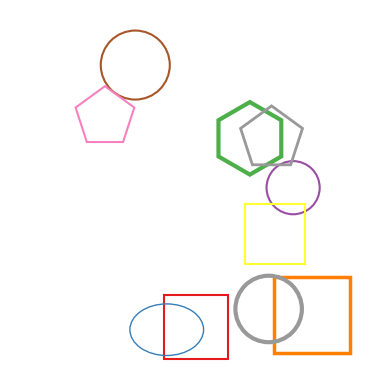[{"shape": "square", "thickness": 1.5, "radius": 0.41, "center": [0.51, 0.151]}, {"shape": "oval", "thickness": 1, "radius": 0.48, "center": [0.433, 0.144]}, {"shape": "hexagon", "thickness": 3, "radius": 0.47, "center": [0.649, 0.641]}, {"shape": "circle", "thickness": 1.5, "radius": 0.35, "center": [0.761, 0.512]}, {"shape": "square", "thickness": 2.5, "radius": 0.49, "center": [0.81, 0.182]}, {"shape": "square", "thickness": 1.5, "radius": 0.39, "center": [0.714, 0.392]}, {"shape": "circle", "thickness": 1.5, "radius": 0.45, "center": [0.351, 0.831]}, {"shape": "pentagon", "thickness": 1.5, "radius": 0.4, "center": [0.273, 0.696]}, {"shape": "circle", "thickness": 3, "radius": 0.43, "center": [0.698, 0.198]}, {"shape": "pentagon", "thickness": 2, "radius": 0.42, "center": [0.705, 0.64]}]